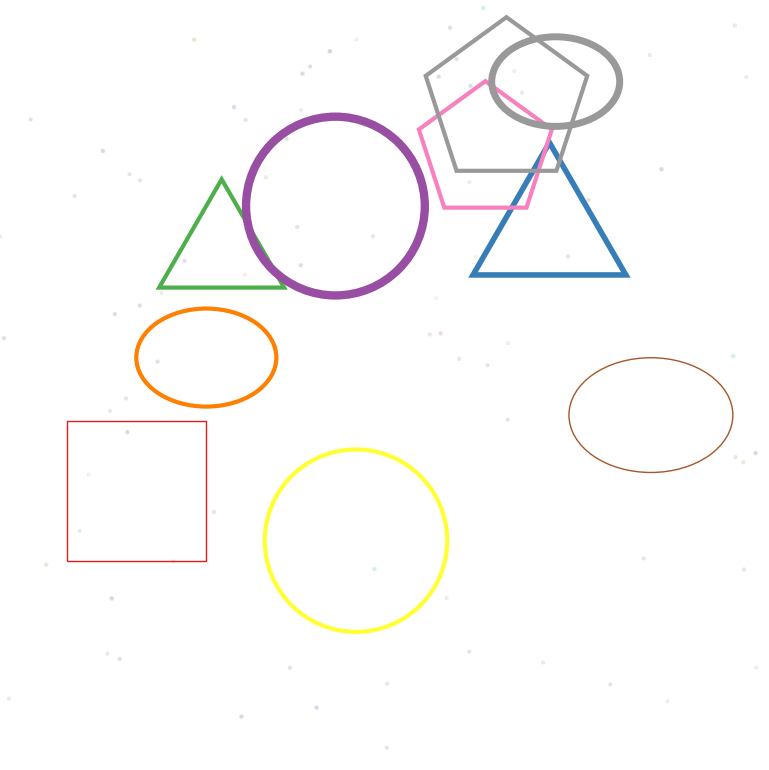[{"shape": "square", "thickness": 0.5, "radius": 0.45, "center": [0.177, 0.362]}, {"shape": "triangle", "thickness": 2, "radius": 0.57, "center": [0.714, 0.7]}, {"shape": "triangle", "thickness": 1.5, "radius": 0.47, "center": [0.288, 0.673]}, {"shape": "circle", "thickness": 3, "radius": 0.58, "center": [0.436, 0.732]}, {"shape": "oval", "thickness": 1.5, "radius": 0.45, "center": [0.268, 0.536]}, {"shape": "circle", "thickness": 1.5, "radius": 0.59, "center": [0.462, 0.298]}, {"shape": "oval", "thickness": 0.5, "radius": 0.53, "center": [0.845, 0.461]}, {"shape": "pentagon", "thickness": 1.5, "radius": 0.45, "center": [0.63, 0.804]}, {"shape": "oval", "thickness": 2.5, "radius": 0.42, "center": [0.722, 0.894]}, {"shape": "pentagon", "thickness": 1.5, "radius": 0.55, "center": [0.658, 0.867]}]